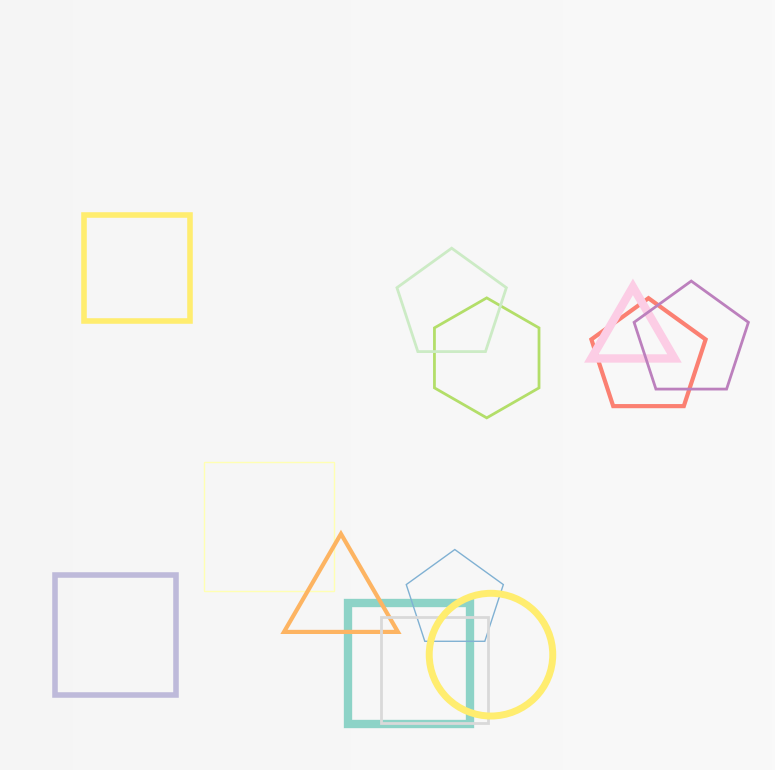[{"shape": "square", "thickness": 3, "radius": 0.39, "center": [0.527, 0.139]}, {"shape": "square", "thickness": 0.5, "radius": 0.42, "center": [0.347, 0.316]}, {"shape": "square", "thickness": 2, "radius": 0.39, "center": [0.149, 0.175]}, {"shape": "pentagon", "thickness": 1.5, "radius": 0.39, "center": [0.837, 0.535]}, {"shape": "pentagon", "thickness": 0.5, "radius": 0.33, "center": [0.587, 0.22]}, {"shape": "triangle", "thickness": 1.5, "radius": 0.42, "center": [0.44, 0.222]}, {"shape": "hexagon", "thickness": 1, "radius": 0.39, "center": [0.628, 0.535]}, {"shape": "triangle", "thickness": 3, "radius": 0.31, "center": [0.817, 0.565]}, {"shape": "square", "thickness": 1, "radius": 0.35, "center": [0.56, 0.13]}, {"shape": "pentagon", "thickness": 1, "radius": 0.39, "center": [0.892, 0.557]}, {"shape": "pentagon", "thickness": 1, "radius": 0.37, "center": [0.583, 0.603]}, {"shape": "circle", "thickness": 2.5, "radius": 0.4, "center": [0.634, 0.15]}, {"shape": "square", "thickness": 2, "radius": 0.34, "center": [0.177, 0.652]}]